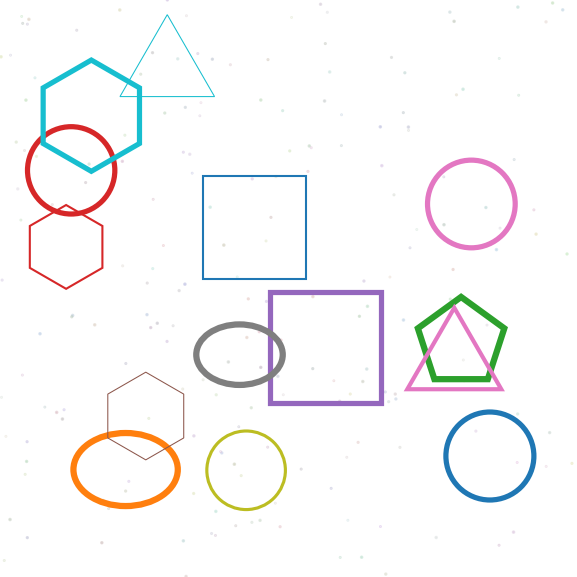[{"shape": "circle", "thickness": 2.5, "radius": 0.38, "center": [0.848, 0.21]}, {"shape": "square", "thickness": 1, "radius": 0.45, "center": [0.44, 0.605]}, {"shape": "oval", "thickness": 3, "radius": 0.45, "center": [0.218, 0.186]}, {"shape": "pentagon", "thickness": 3, "radius": 0.39, "center": [0.798, 0.406]}, {"shape": "hexagon", "thickness": 1, "radius": 0.36, "center": [0.114, 0.572]}, {"shape": "circle", "thickness": 2.5, "radius": 0.38, "center": [0.123, 0.704]}, {"shape": "square", "thickness": 2.5, "radius": 0.48, "center": [0.564, 0.398]}, {"shape": "hexagon", "thickness": 0.5, "radius": 0.38, "center": [0.252, 0.279]}, {"shape": "circle", "thickness": 2.5, "radius": 0.38, "center": [0.816, 0.646]}, {"shape": "triangle", "thickness": 2, "radius": 0.47, "center": [0.787, 0.372]}, {"shape": "oval", "thickness": 3, "radius": 0.37, "center": [0.415, 0.385]}, {"shape": "circle", "thickness": 1.5, "radius": 0.34, "center": [0.426, 0.185]}, {"shape": "triangle", "thickness": 0.5, "radius": 0.47, "center": [0.29, 0.879]}, {"shape": "hexagon", "thickness": 2.5, "radius": 0.48, "center": [0.158, 0.799]}]